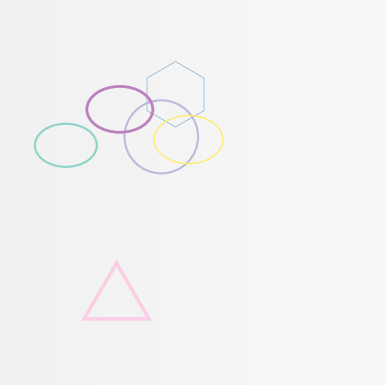[{"shape": "oval", "thickness": 1.5, "radius": 0.4, "center": [0.17, 0.623]}, {"shape": "circle", "thickness": 1.5, "radius": 0.47, "center": [0.416, 0.645]}, {"shape": "hexagon", "thickness": 0.5, "radius": 0.42, "center": [0.453, 0.755]}, {"shape": "triangle", "thickness": 2.5, "radius": 0.48, "center": [0.301, 0.22]}, {"shape": "oval", "thickness": 2, "radius": 0.43, "center": [0.309, 0.716]}, {"shape": "oval", "thickness": 1, "radius": 0.45, "center": [0.486, 0.637]}]